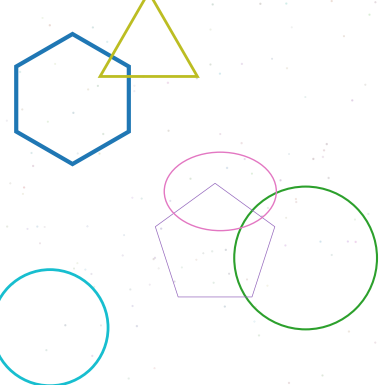[{"shape": "hexagon", "thickness": 3, "radius": 0.84, "center": [0.188, 0.743]}, {"shape": "circle", "thickness": 1.5, "radius": 0.93, "center": [0.794, 0.33]}, {"shape": "pentagon", "thickness": 0.5, "radius": 0.82, "center": [0.559, 0.361]}, {"shape": "oval", "thickness": 1, "radius": 0.73, "center": [0.572, 0.503]}, {"shape": "triangle", "thickness": 2, "radius": 0.73, "center": [0.386, 0.874]}, {"shape": "circle", "thickness": 2, "radius": 0.75, "center": [0.13, 0.149]}]